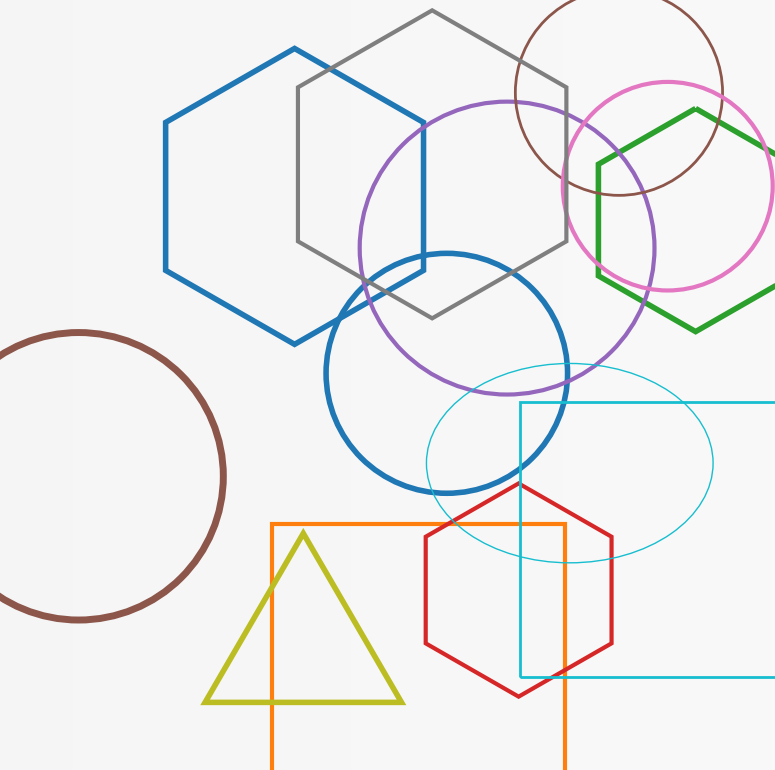[{"shape": "hexagon", "thickness": 2, "radius": 0.96, "center": [0.38, 0.745]}, {"shape": "circle", "thickness": 2, "radius": 0.78, "center": [0.577, 0.515]}, {"shape": "square", "thickness": 1.5, "radius": 0.95, "center": [0.54, 0.13]}, {"shape": "hexagon", "thickness": 2, "radius": 0.72, "center": [0.898, 0.714]}, {"shape": "hexagon", "thickness": 1.5, "radius": 0.69, "center": [0.669, 0.234]}, {"shape": "circle", "thickness": 1.5, "radius": 0.95, "center": [0.654, 0.678]}, {"shape": "circle", "thickness": 1, "radius": 0.67, "center": [0.799, 0.88]}, {"shape": "circle", "thickness": 2.5, "radius": 0.93, "center": [0.101, 0.381]}, {"shape": "circle", "thickness": 1.5, "radius": 0.68, "center": [0.862, 0.758]}, {"shape": "hexagon", "thickness": 1.5, "radius": 1.0, "center": [0.558, 0.787]}, {"shape": "triangle", "thickness": 2, "radius": 0.73, "center": [0.391, 0.161]}, {"shape": "oval", "thickness": 0.5, "radius": 0.92, "center": [0.735, 0.399]}, {"shape": "square", "thickness": 1, "radius": 0.89, "center": [0.849, 0.299]}]